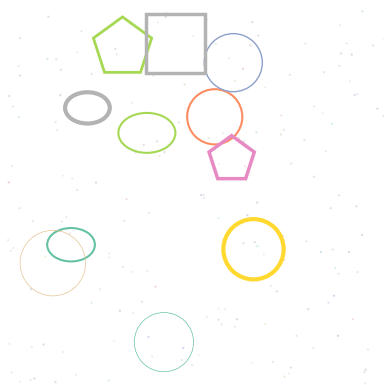[{"shape": "oval", "thickness": 1.5, "radius": 0.31, "center": [0.185, 0.364]}, {"shape": "circle", "thickness": 0.5, "radius": 0.38, "center": [0.426, 0.111]}, {"shape": "circle", "thickness": 1.5, "radius": 0.36, "center": [0.558, 0.697]}, {"shape": "circle", "thickness": 1, "radius": 0.38, "center": [0.606, 0.837]}, {"shape": "pentagon", "thickness": 2.5, "radius": 0.31, "center": [0.602, 0.586]}, {"shape": "pentagon", "thickness": 2, "radius": 0.4, "center": [0.318, 0.876]}, {"shape": "oval", "thickness": 1.5, "radius": 0.37, "center": [0.382, 0.655]}, {"shape": "circle", "thickness": 3, "radius": 0.39, "center": [0.658, 0.353]}, {"shape": "circle", "thickness": 0.5, "radius": 0.43, "center": [0.137, 0.317]}, {"shape": "square", "thickness": 2.5, "radius": 0.39, "center": [0.456, 0.886]}, {"shape": "oval", "thickness": 3, "radius": 0.29, "center": [0.227, 0.72]}]